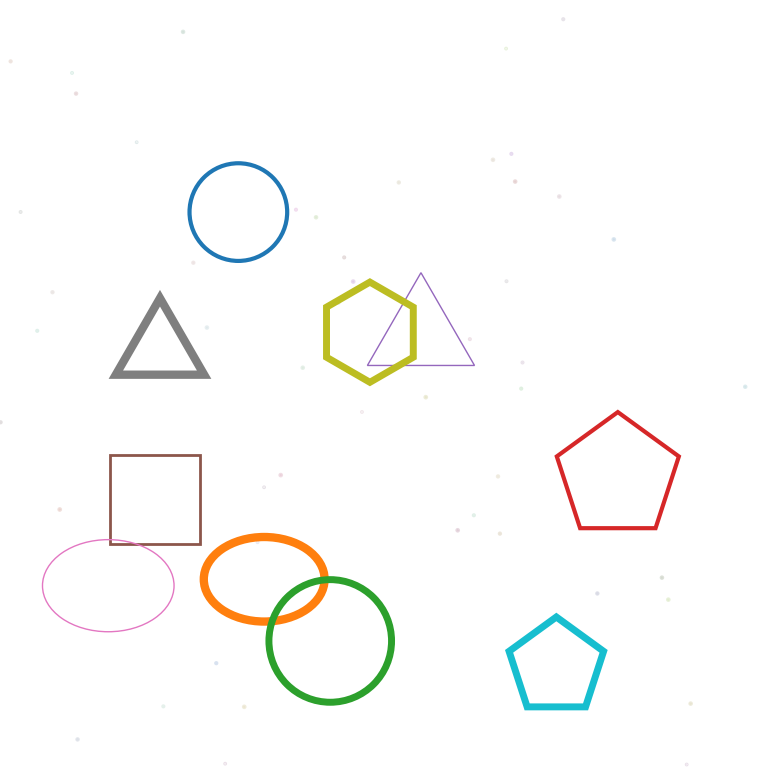[{"shape": "circle", "thickness": 1.5, "radius": 0.32, "center": [0.31, 0.725]}, {"shape": "oval", "thickness": 3, "radius": 0.39, "center": [0.343, 0.248]}, {"shape": "circle", "thickness": 2.5, "radius": 0.4, "center": [0.429, 0.168]}, {"shape": "pentagon", "thickness": 1.5, "radius": 0.42, "center": [0.802, 0.381]}, {"shape": "triangle", "thickness": 0.5, "radius": 0.4, "center": [0.547, 0.566]}, {"shape": "square", "thickness": 1, "radius": 0.29, "center": [0.201, 0.351]}, {"shape": "oval", "thickness": 0.5, "radius": 0.43, "center": [0.141, 0.239]}, {"shape": "triangle", "thickness": 3, "radius": 0.33, "center": [0.208, 0.546]}, {"shape": "hexagon", "thickness": 2.5, "radius": 0.33, "center": [0.48, 0.569]}, {"shape": "pentagon", "thickness": 2.5, "radius": 0.32, "center": [0.723, 0.134]}]